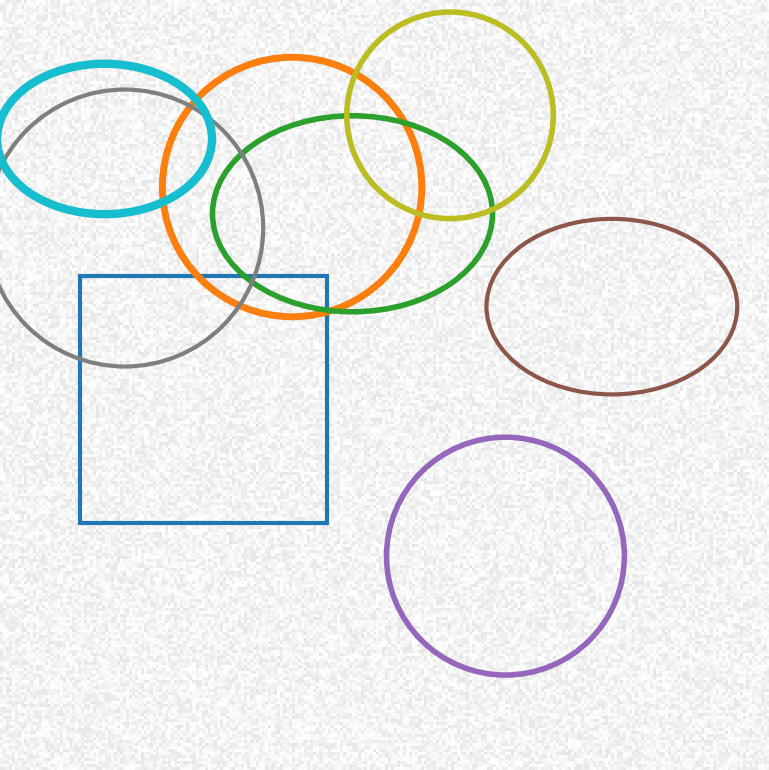[{"shape": "square", "thickness": 1.5, "radius": 0.8, "center": [0.265, 0.481]}, {"shape": "circle", "thickness": 2.5, "radius": 0.84, "center": [0.379, 0.757]}, {"shape": "oval", "thickness": 2, "radius": 0.91, "center": [0.458, 0.722]}, {"shape": "circle", "thickness": 2, "radius": 0.77, "center": [0.656, 0.278]}, {"shape": "oval", "thickness": 1.5, "radius": 0.81, "center": [0.795, 0.602]}, {"shape": "circle", "thickness": 1.5, "radius": 0.9, "center": [0.162, 0.704]}, {"shape": "circle", "thickness": 2, "radius": 0.67, "center": [0.584, 0.85]}, {"shape": "oval", "thickness": 3, "radius": 0.7, "center": [0.136, 0.82]}]